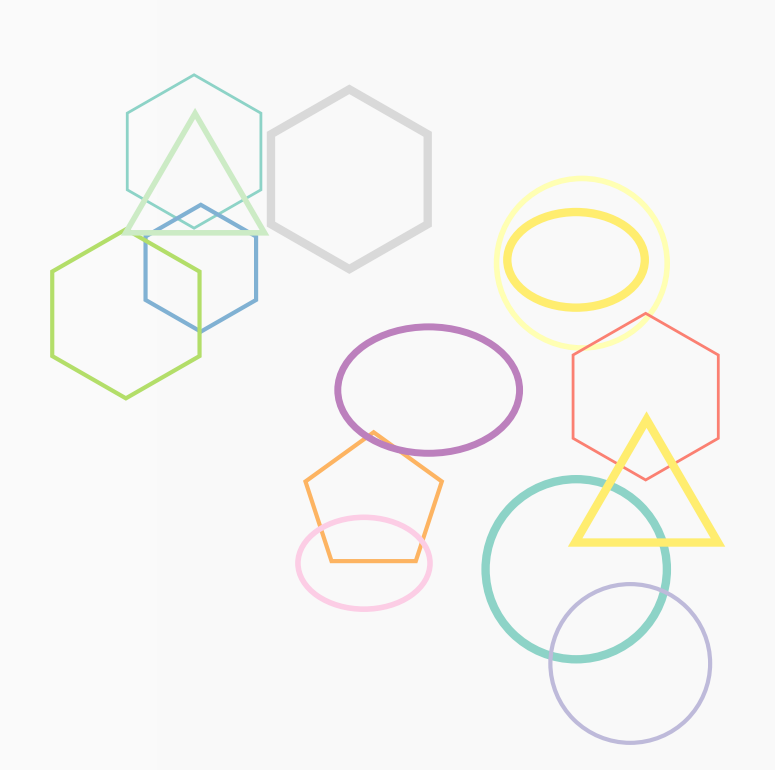[{"shape": "circle", "thickness": 3, "radius": 0.58, "center": [0.744, 0.261]}, {"shape": "hexagon", "thickness": 1, "radius": 0.5, "center": [0.25, 0.803]}, {"shape": "circle", "thickness": 2, "radius": 0.55, "center": [0.751, 0.658]}, {"shape": "circle", "thickness": 1.5, "radius": 0.52, "center": [0.813, 0.138]}, {"shape": "hexagon", "thickness": 1, "radius": 0.54, "center": [0.833, 0.485]}, {"shape": "hexagon", "thickness": 1.5, "radius": 0.41, "center": [0.259, 0.652]}, {"shape": "pentagon", "thickness": 1.5, "radius": 0.46, "center": [0.482, 0.346]}, {"shape": "hexagon", "thickness": 1.5, "radius": 0.55, "center": [0.162, 0.592]}, {"shape": "oval", "thickness": 2, "radius": 0.43, "center": [0.47, 0.269]}, {"shape": "hexagon", "thickness": 3, "radius": 0.58, "center": [0.451, 0.767]}, {"shape": "oval", "thickness": 2.5, "radius": 0.59, "center": [0.553, 0.493]}, {"shape": "triangle", "thickness": 2, "radius": 0.52, "center": [0.252, 0.749]}, {"shape": "triangle", "thickness": 3, "radius": 0.53, "center": [0.834, 0.349]}, {"shape": "oval", "thickness": 3, "radius": 0.44, "center": [0.743, 0.663]}]